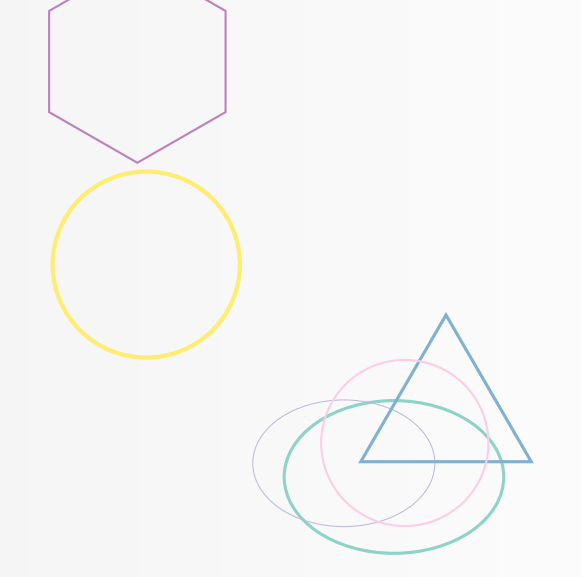[{"shape": "oval", "thickness": 1.5, "radius": 0.94, "center": [0.678, 0.173]}, {"shape": "oval", "thickness": 0.5, "radius": 0.78, "center": [0.592, 0.197]}, {"shape": "triangle", "thickness": 1.5, "radius": 0.85, "center": [0.767, 0.284]}, {"shape": "circle", "thickness": 1, "radius": 0.72, "center": [0.696, 0.232]}, {"shape": "hexagon", "thickness": 1, "radius": 0.88, "center": [0.236, 0.893]}, {"shape": "circle", "thickness": 2, "radius": 0.81, "center": [0.252, 0.541]}]